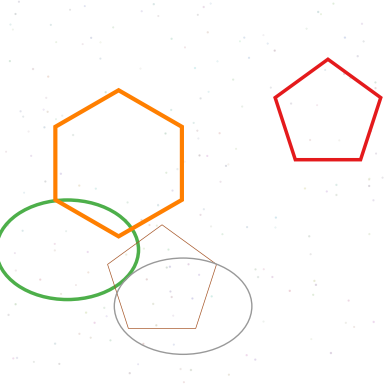[{"shape": "pentagon", "thickness": 2.5, "radius": 0.72, "center": [0.852, 0.702]}, {"shape": "oval", "thickness": 2.5, "radius": 0.92, "center": [0.175, 0.351]}, {"shape": "hexagon", "thickness": 3, "radius": 0.95, "center": [0.308, 0.576]}, {"shape": "pentagon", "thickness": 0.5, "radius": 0.74, "center": [0.421, 0.267]}, {"shape": "oval", "thickness": 1, "radius": 0.89, "center": [0.476, 0.205]}]